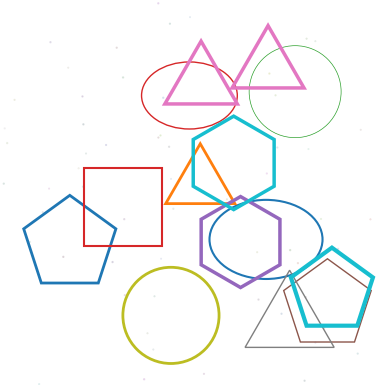[{"shape": "oval", "thickness": 1.5, "radius": 0.73, "center": [0.691, 0.378]}, {"shape": "pentagon", "thickness": 2, "radius": 0.63, "center": [0.181, 0.367]}, {"shape": "triangle", "thickness": 2, "radius": 0.52, "center": [0.52, 0.523]}, {"shape": "circle", "thickness": 0.5, "radius": 0.6, "center": [0.767, 0.762]}, {"shape": "oval", "thickness": 1, "radius": 0.62, "center": [0.492, 0.752]}, {"shape": "square", "thickness": 1.5, "radius": 0.51, "center": [0.32, 0.462]}, {"shape": "hexagon", "thickness": 2.5, "radius": 0.59, "center": [0.625, 0.371]}, {"shape": "pentagon", "thickness": 1, "radius": 0.6, "center": [0.851, 0.208]}, {"shape": "triangle", "thickness": 2.5, "radius": 0.54, "center": [0.522, 0.784]}, {"shape": "triangle", "thickness": 2.5, "radius": 0.54, "center": [0.696, 0.825]}, {"shape": "triangle", "thickness": 1, "radius": 0.67, "center": [0.752, 0.165]}, {"shape": "circle", "thickness": 2, "radius": 0.62, "center": [0.444, 0.181]}, {"shape": "hexagon", "thickness": 2.5, "radius": 0.61, "center": [0.607, 0.577]}, {"shape": "pentagon", "thickness": 3, "radius": 0.56, "center": [0.862, 0.245]}]